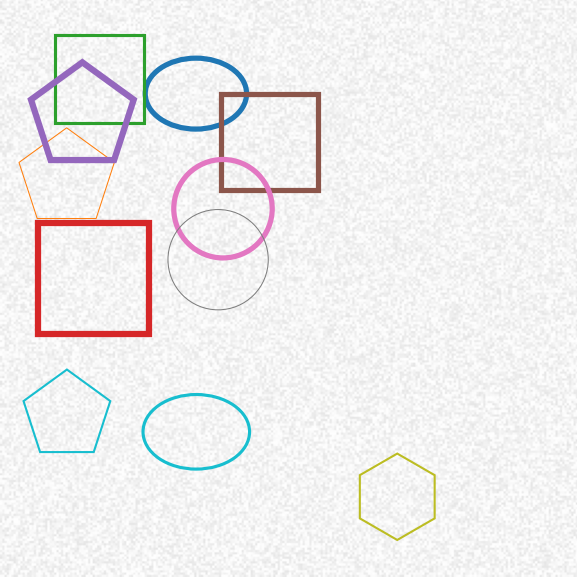[{"shape": "oval", "thickness": 2.5, "radius": 0.44, "center": [0.339, 0.837]}, {"shape": "pentagon", "thickness": 0.5, "radius": 0.43, "center": [0.115, 0.691]}, {"shape": "square", "thickness": 1.5, "radius": 0.38, "center": [0.172, 0.862]}, {"shape": "square", "thickness": 3, "radius": 0.48, "center": [0.162, 0.517]}, {"shape": "pentagon", "thickness": 3, "radius": 0.47, "center": [0.143, 0.798]}, {"shape": "square", "thickness": 2.5, "radius": 0.42, "center": [0.467, 0.753]}, {"shape": "circle", "thickness": 2.5, "radius": 0.43, "center": [0.386, 0.638]}, {"shape": "circle", "thickness": 0.5, "radius": 0.43, "center": [0.378, 0.549]}, {"shape": "hexagon", "thickness": 1, "radius": 0.37, "center": [0.688, 0.139]}, {"shape": "oval", "thickness": 1.5, "radius": 0.46, "center": [0.34, 0.251]}, {"shape": "pentagon", "thickness": 1, "radius": 0.39, "center": [0.116, 0.28]}]